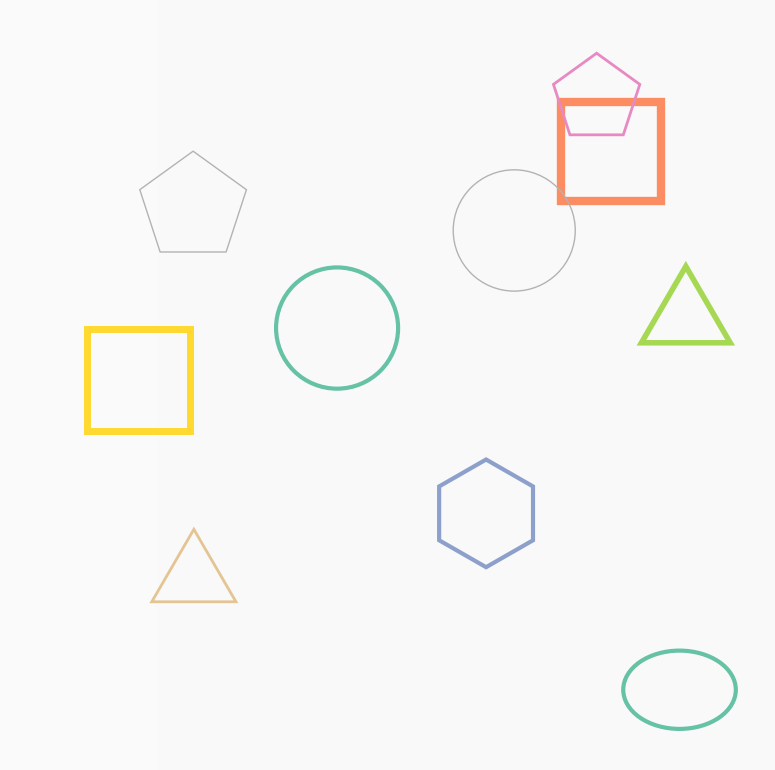[{"shape": "circle", "thickness": 1.5, "radius": 0.39, "center": [0.435, 0.574]}, {"shape": "oval", "thickness": 1.5, "radius": 0.36, "center": [0.877, 0.104]}, {"shape": "square", "thickness": 3, "radius": 0.32, "center": [0.788, 0.803]}, {"shape": "hexagon", "thickness": 1.5, "radius": 0.35, "center": [0.627, 0.333]}, {"shape": "pentagon", "thickness": 1, "radius": 0.29, "center": [0.77, 0.872]}, {"shape": "triangle", "thickness": 2, "radius": 0.33, "center": [0.885, 0.588]}, {"shape": "square", "thickness": 2.5, "radius": 0.33, "center": [0.179, 0.507]}, {"shape": "triangle", "thickness": 1, "radius": 0.31, "center": [0.25, 0.25]}, {"shape": "circle", "thickness": 0.5, "radius": 0.39, "center": [0.664, 0.701]}, {"shape": "pentagon", "thickness": 0.5, "radius": 0.36, "center": [0.249, 0.731]}]